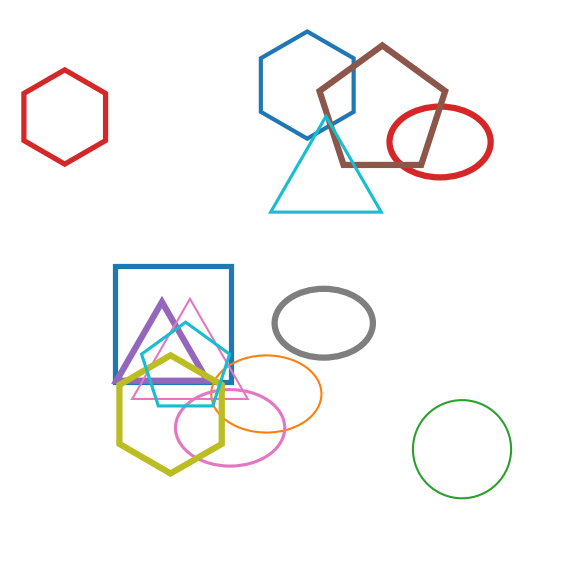[{"shape": "square", "thickness": 2.5, "radius": 0.51, "center": [0.3, 0.438]}, {"shape": "hexagon", "thickness": 2, "radius": 0.46, "center": [0.532, 0.852]}, {"shape": "oval", "thickness": 1, "radius": 0.48, "center": [0.461, 0.317]}, {"shape": "circle", "thickness": 1, "radius": 0.43, "center": [0.8, 0.221]}, {"shape": "oval", "thickness": 3, "radius": 0.44, "center": [0.762, 0.753]}, {"shape": "hexagon", "thickness": 2.5, "radius": 0.41, "center": [0.112, 0.797]}, {"shape": "triangle", "thickness": 3, "radius": 0.45, "center": [0.28, 0.385]}, {"shape": "pentagon", "thickness": 3, "radius": 0.57, "center": [0.662, 0.806]}, {"shape": "triangle", "thickness": 1, "radius": 0.58, "center": [0.329, 0.366]}, {"shape": "oval", "thickness": 1.5, "radius": 0.47, "center": [0.398, 0.258]}, {"shape": "oval", "thickness": 3, "radius": 0.43, "center": [0.561, 0.439]}, {"shape": "hexagon", "thickness": 3, "radius": 0.51, "center": [0.295, 0.282]}, {"shape": "pentagon", "thickness": 1.5, "radius": 0.4, "center": [0.321, 0.361]}, {"shape": "triangle", "thickness": 1.5, "radius": 0.55, "center": [0.564, 0.687]}]